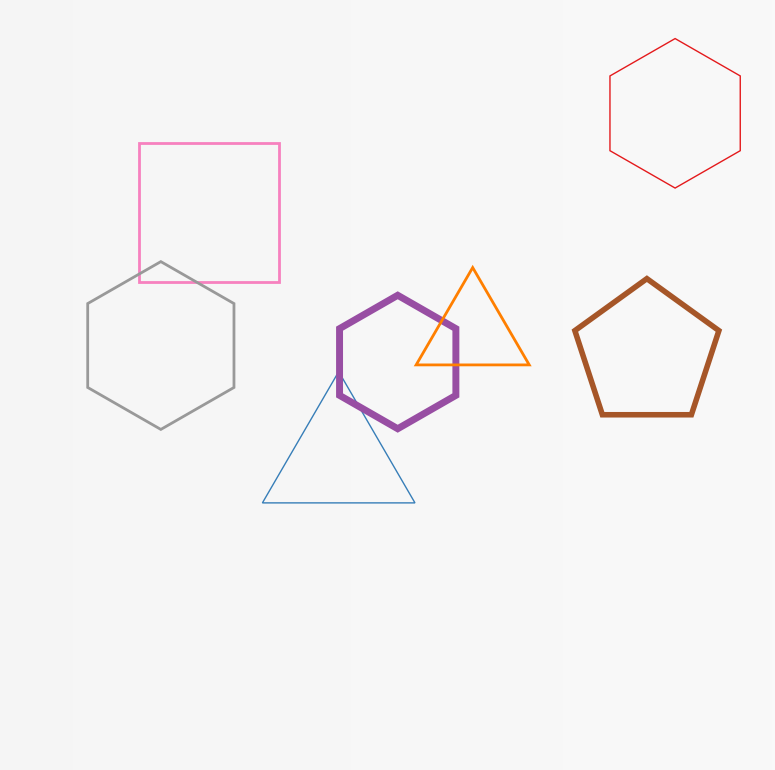[{"shape": "hexagon", "thickness": 0.5, "radius": 0.49, "center": [0.871, 0.853]}, {"shape": "triangle", "thickness": 0.5, "radius": 0.57, "center": [0.437, 0.404]}, {"shape": "hexagon", "thickness": 2.5, "radius": 0.43, "center": [0.513, 0.53]}, {"shape": "triangle", "thickness": 1, "radius": 0.42, "center": [0.61, 0.568]}, {"shape": "pentagon", "thickness": 2, "radius": 0.49, "center": [0.835, 0.54]}, {"shape": "square", "thickness": 1, "radius": 0.45, "center": [0.27, 0.724]}, {"shape": "hexagon", "thickness": 1, "radius": 0.54, "center": [0.208, 0.551]}]